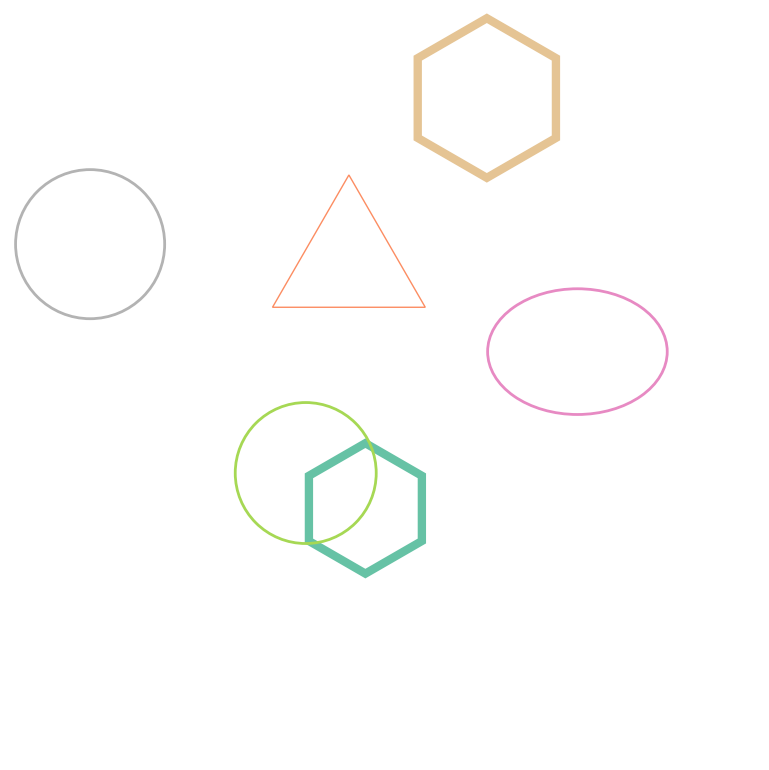[{"shape": "hexagon", "thickness": 3, "radius": 0.42, "center": [0.475, 0.34]}, {"shape": "triangle", "thickness": 0.5, "radius": 0.57, "center": [0.453, 0.658]}, {"shape": "oval", "thickness": 1, "radius": 0.58, "center": [0.75, 0.543]}, {"shape": "circle", "thickness": 1, "radius": 0.46, "center": [0.397, 0.386]}, {"shape": "hexagon", "thickness": 3, "radius": 0.52, "center": [0.632, 0.873]}, {"shape": "circle", "thickness": 1, "radius": 0.48, "center": [0.117, 0.683]}]